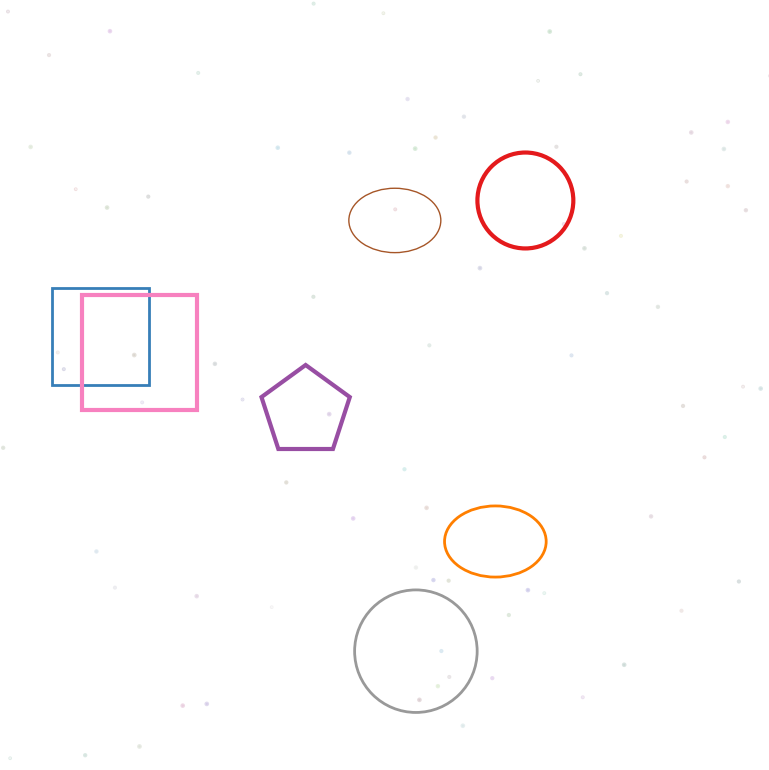[{"shape": "circle", "thickness": 1.5, "radius": 0.31, "center": [0.682, 0.74]}, {"shape": "square", "thickness": 1, "radius": 0.32, "center": [0.131, 0.563]}, {"shape": "pentagon", "thickness": 1.5, "radius": 0.3, "center": [0.397, 0.466]}, {"shape": "oval", "thickness": 1, "radius": 0.33, "center": [0.643, 0.297]}, {"shape": "oval", "thickness": 0.5, "radius": 0.3, "center": [0.513, 0.714]}, {"shape": "square", "thickness": 1.5, "radius": 0.37, "center": [0.182, 0.542]}, {"shape": "circle", "thickness": 1, "radius": 0.4, "center": [0.54, 0.154]}]